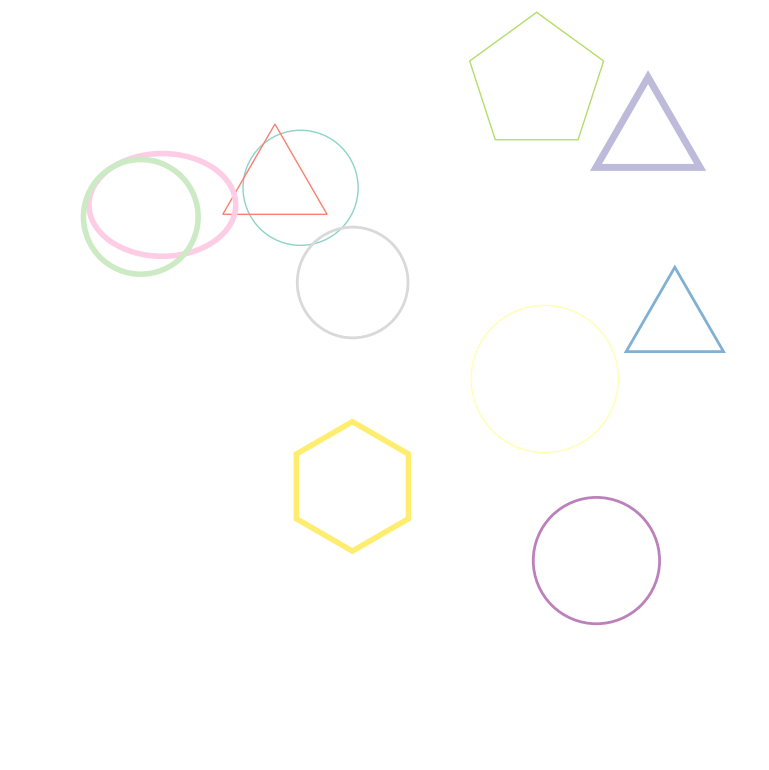[{"shape": "circle", "thickness": 0.5, "radius": 0.37, "center": [0.39, 0.756]}, {"shape": "circle", "thickness": 0.5, "radius": 0.48, "center": [0.707, 0.508]}, {"shape": "triangle", "thickness": 2.5, "radius": 0.39, "center": [0.842, 0.822]}, {"shape": "triangle", "thickness": 0.5, "radius": 0.39, "center": [0.357, 0.761]}, {"shape": "triangle", "thickness": 1, "radius": 0.37, "center": [0.876, 0.58]}, {"shape": "pentagon", "thickness": 0.5, "radius": 0.46, "center": [0.697, 0.893]}, {"shape": "oval", "thickness": 2, "radius": 0.48, "center": [0.211, 0.734]}, {"shape": "circle", "thickness": 1, "radius": 0.36, "center": [0.458, 0.633]}, {"shape": "circle", "thickness": 1, "radius": 0.41, "center": [0.775, 0.272]}, {"shape": "circle", "thickness": 2, "radius": 0.37, "center": [0.183, 0.718]}, {"shape": "hexagon", "thickness": 2, "radius": 0.42, "center": [0.458, 0.368]}]